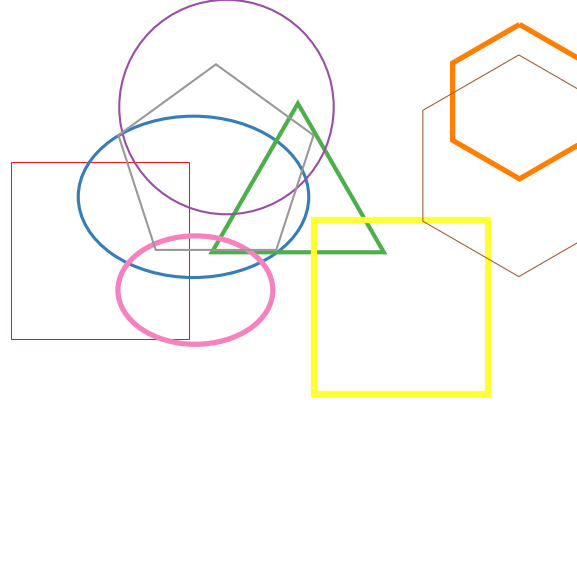[{"shape": "square", "thickness": 0.5, "radius": 0.77, "center": [0.173, 0.565]}, {"shape": "oval", "thickness": 1.5, "radius": 1.0, "center": [0.335, 0.658]}, {"shape": "triangle", "thickness": 2, "radius": 0.86, "center": [0.516, 0.648]}, {"shape": "circle", "thickness": 1, "radius": 0.93, "center": [0.392, 0.814]}, {"shape": "hexagon", "thickness": 2.5, "radius": 0.67, "center": [0.9, 0.823]}, {"shape": "square", "thickness": 3, "radius": 0.75, "center": [0.695, 0.468]}, {"shape": "hexagon", "thickness": 0.5, "radius": 0.96, "center": [0.898, 0.712]}, {"shape": "oval", "thickness": 2.5, "radius": 0.67, "center": [0.338, 0.497]}, {"shape": "pentagon", "thickness": 1, "radius": 0.89, "center": [0.374, 0.71]}]